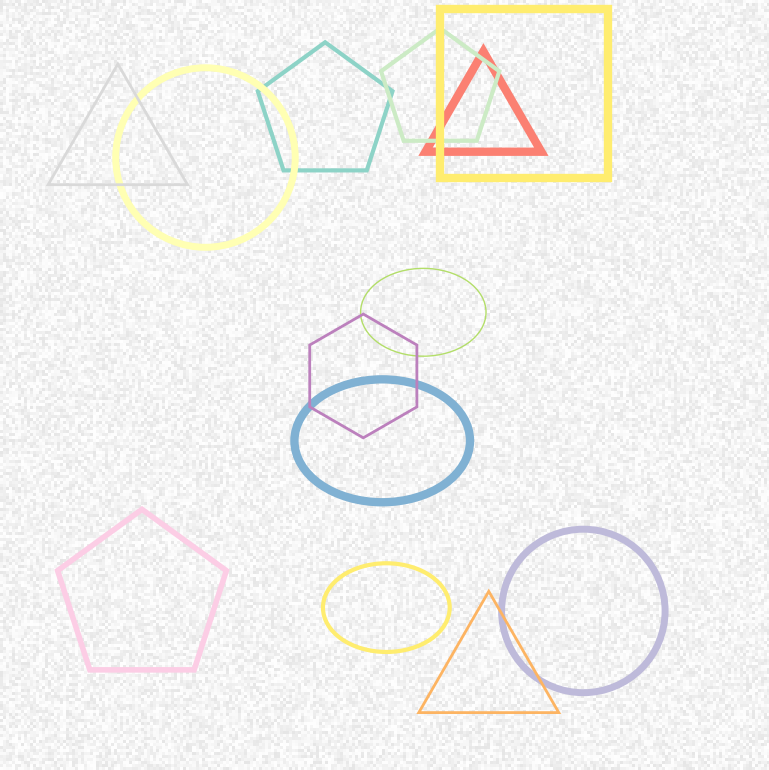[{"shape": "pentagon", "thickness": 1.5, "radius": 0.46, "center": [0.422, 0.853]}, {"shape": "circle", "thickness": 2.5, "radius": 0.58, "center": [0.267, 0.795]}, {"shape": "circle", "thickness": 2.5, "radius": 0.53, "center": [0.758, 0.207]}, {"shape": "triangle", "thickness": 3, "radius": 0.43, "center": [0.628, 0.846]}, {"shape": "oval", "thickness": 3, "radius": 0.57, "center": [0.496, 0.428]}, {"shape": "triangle", "thickness": 1, "radius": 0.52, "center": [0.635, 0.127]}, {"shape": "oval", "thickness": 0.5, "radius": 0.41, "center": [0.55, 0.594]}, {"shape": "pentagon", "thickness": 2, "radius": 0.58, "center": [0.184, 0.223]}, {"shape": "triangle", "thickness": 1, "radius": 0.52, "center": [0.153, 0.812]}, {"shape": "hexagon", "thickness": 1, "radius": 0.4, "center": [0.472, 0.512]}, {"shape": "pentagon", "thickness": 1.5, "radius": 0.4, "center": [0.572, 0.883]}, {"shape": "square", "thickness": 3, "radius": 0.55, "center": [0.68, 0.879]}, {"shape": "oval", "thickness": 1.5, "radius": 0.41, "center": [0.502, 0.211]}]